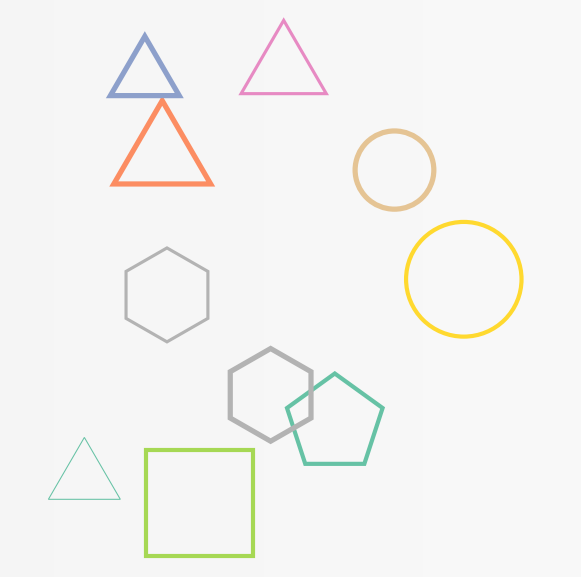[{"shape": "pentagon", "thickness": 2, "radius": 0.43, "center": [0.576, 0.266]}, {"shape": "triangle", "thickness": 0.5, "radius": 0.36, "center": [0.145, 0.17]}, {"shape": "triangle", "thickness": 2.5, "radius": 0.48, "center": [0.279, 0.729]}, {"shape": "triangle", "thickness": 2.5, "radius": 0.34, "center": [0.249, 0.868]}, {"shape": "triangle", "thickness": 1.5, "radius": 0.42, "center": [0.488, 0.879]}, {"shape": "square", "thickness": 2, "radius": 0.46, "center": [0.343, 0.128]}, {"shape": "circle", "thickness": 2, "radius": 0.5, "center": [0.798, 0.516]}, {"shape": "circle", "thickness": 2.5, "radius": 0.34, "center": [0.679, 0.705]}, {"shape": "hexagon", "thickness": 1.5, "radius": 0.41, "center": [0.287, 0.488]}, {"shape": "hexagon", "thickness": 2.5, "radius": 0.4, "center": [0.466, 0.315]}]